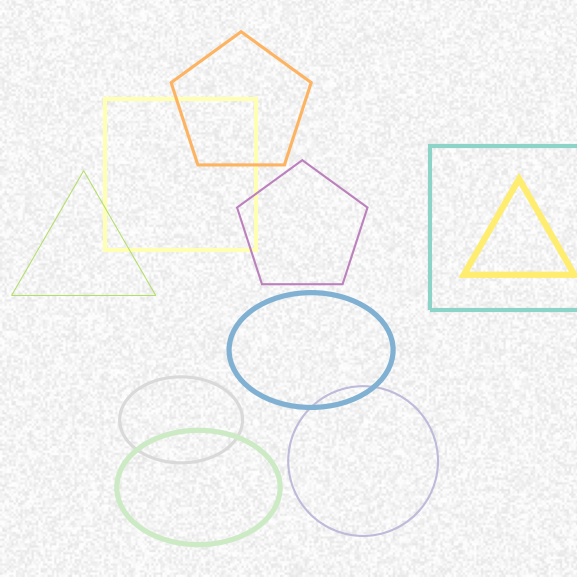[{"shape": "square", "thickness": 2, "radius": 0.71, "center": [0.886, 0.605]}, {"shape": "square", "thickness": 2, "radius": 0.65, "center": [0.312, 0.698]}, {"shape": "circle", "thickness": 1, "radius": 0.65, "center": [0.629, 0.201]}, {"shape": "oval", "thickness": 2.5, "radius": 0.71, "center": [0.539, 0.393]}, {"shape": "pentagon", "thickness": 1.5, "radius": 0.64, "center": [0.418, 0.817]}, {"shape": "triangle", "thickness": 0.5, "radius": 0.72, "center": [0.145, 0.56]}, {"shape": "oval", "thickness": 1.5, "radius": 0.53, "center": [0.314, 0.272]}, {"shape": "pentagon", "thickness": 1, "radius": 0.59, "center": [0.523, 0.603]}, {"shape": "oval", "thickness": 2.5, "radius": 0.71, "center": [0.344, 0.155]}, {"shape": "triangle", "thickness": 3, "radius": 0.55, "center": [0.899, 0.579]}]